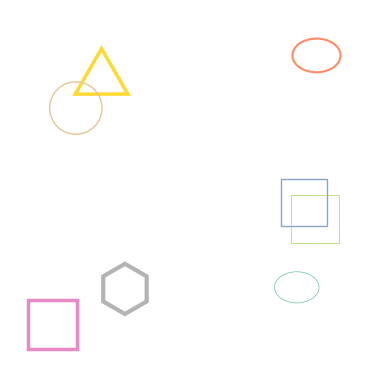[{"shape": "oval", "thickness": 0.5, "radius": 0.29, "center": [0.771, 0.254]}, {"shape": "oval", "thickness": 1.5, "radius": 0.31, "center": [0.822, 0.856]}, {"shape": "square", "thickness": 1, "radius": 0.3, "center": [0.79, 0.474]}, {"shape": "square", "thickness": 2.5, "radius": 0.32, "center": [0.136, 0.157]}, {"shape": "square", "thickness": 0.5, "radius": 0.31, "center": [0.819, 0.43]}, {"shape": "triangle", "thickness": 2.5, "radius": 0.39, "center": [0.264, 0.795]}, {"shape": "circle", "thickness": 1, "radius": 0.34, "center": [0.197, 0.719]}, {"shape": "hexagon", "thickness": 3, "radius": 0.33, "center": [0.325, 0.25]}]